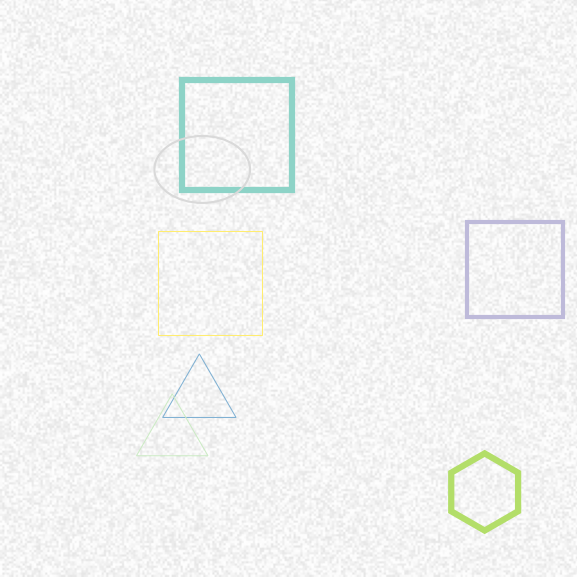[{"shape": "square", "thickness": 3, "radius": 0.48, "center": [0.411, 0.765]}, {"shape": "square", "thickness": 2, "radius": 0.41, "center": [0.892, 0.532]}, {"shape": "triangle", "thickness": 0.5, "radius": 0.37, "center": [0.345, 0.313]}, {"shape": "hexagon", "thickness": 3, "radius": 0.33, "center": [0.839, 0.147]}, {"shape": "oval", "thickness": 1, "radius": 0.41, "center": [0.35, 0.706]}, {"shape": "triangle", "thickness": 0.5, "radius": 0.36, "center": [0.298, 0.246]}, {"shape": "square", "thickness": 0.5, "radius": 0.45, "center": [0.364, 0.509]}]